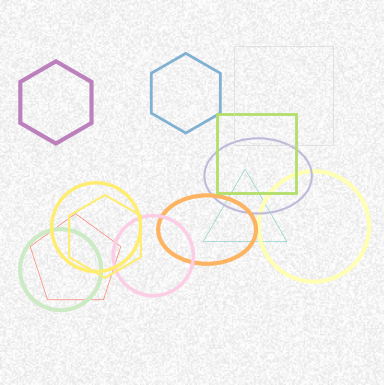[{"shape": "triangle", "thickness": 0.5, "radius": 0.63, "center": [0.637, 0.435]}, {"shape": "circle", "thickness": 3, "radius": 0.72, "center": [0.815, 0.412]}, {"shape": "oval", "thickness": 1.5, "radius": 0.7, "center": [0.67, 0.543]}, {"shape": "pentagon", "thickness": 0.5, "radius": 0.62, "center": [0.196, 0.321]}, {"shape": "hexagon", "thickness": 2, "radius": 0.52, "center": [0.483, 0.758]}, {"shape": "oval", "thickness": 3, "radius": 0.64, "center": [0.538, 0.404]}, {"shape": "square", "thickness": 2, "radius": 0.52, "center": [0.667, 0.601]}, {"shape": "circle", "thickness": 2.5, "radius": 0.52, "center": [0.398, 0.336]}, {"shape": "square", "thickness": 0.5, "radius": 0.64, "center": [0.737, 0.752]}, {"shape": "hexagon", "thickness": 3, "radius": 0.53, "center": [0.145, 0.734]}, {"shape": "circle", "thickness": 3, "radius": 0.53, "center": [0.158, 0.3]}, {"shape": "hexagon", "thickness": 1.5, "radius": 0.54, "center": [0.273, 0.386]}, {"shape": "circle", "thickness": 2.5, "radius": 0.58, "center": [0.25, 0.41]}]